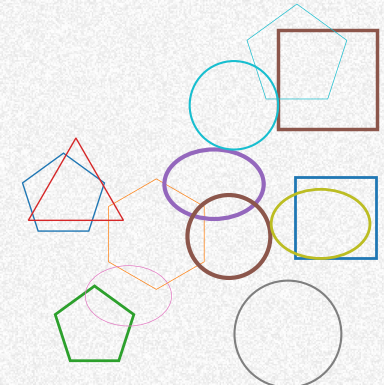[{"shape": "square", "thickness": 2, "radius": 0.53, "center": [0.871, 0.435]}, {"shape": "pentagon", "thickness": 1, "radius": 0.56, "center": [0.165, 0.49]}, {"shape": "hexagon", "thickness": 0.5, "radius": 0.72, "center": [0.406, 0.392]}, {"shape": "pentagon", "thickness": 2, "radius": 0.54, "center": [0.246, 0.15]}, {"shape": "triangle", "thickness": 1, "radius": 0.71, "center": [0.197, 0.499]}, {"shape": "oval", "thickness": 3, "radius": 0.64, "center": [0.556, 0.522]}, {"shape": "circle", "thickness": 3, "radius": 0.54, "center": [0.595, 0.386]}, {"shape": "square", "thickness": 2.5, "radius": 0.64, "center": [0.85, 0.794]}, {"shape": "oval", "thickness": 0.5, "radius": 0.56, "center": [0.334, 0.232]}, {"shape": "circle", "thickness": 1.5, "radius": 0.69, "center": [0.748, 0.132]}, {"shape": "oval", "thickness": 2, "radius": 0.64, "center": [0.833, 0.418]}, {"shape": "pentagon", "thickness": 0.5, "radius": 0.68, "center": [0.771, 0.853]}, {"shape": "circle", "thickness": 1.5, "radius": 0.57, "center": [0.608, 0.727]}]